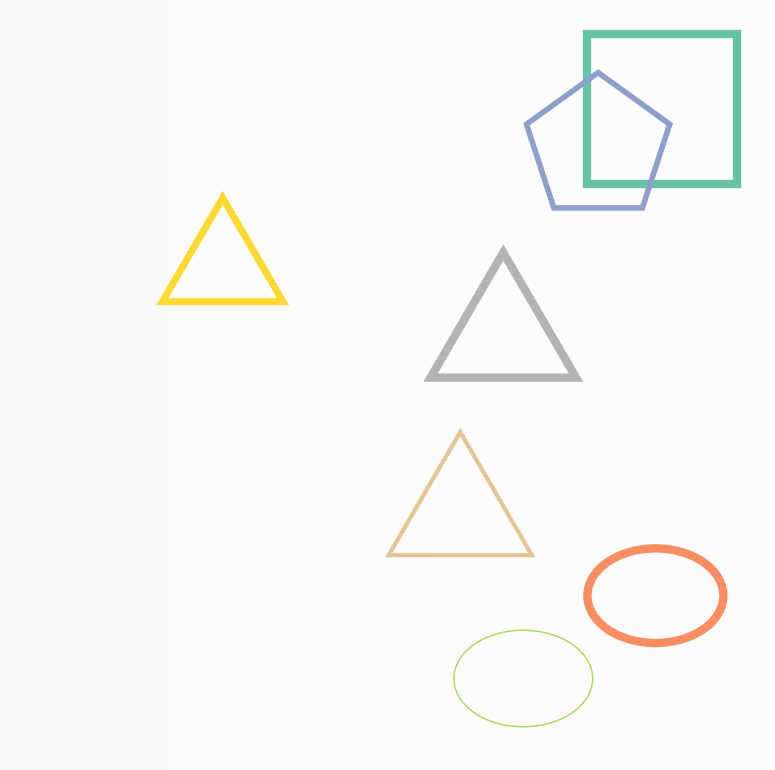[{"shape": "square", "thickness": 3, "radius": 0.49, "center": [0.854, 0.858]}, {"shape": "oval", "thickness": 3, "radius": 0.44, "center": [0.846, 0.226]}, {"shape": "pentagon", "thickness": 2, "radius": 0.49, "center": [0.772, 0.809]}, {"shape": "oval", "thickness": 0.5, "radius": 0.45, "center": [0.675, 0.119]}, {"shape": "triangle", "thickness": 2.5, "radius": 0.45, "center": [0.287, 0.653]}, {"shape": "triangle", "thickness": 1.5, "radius": 0.53, "center": [0.594, 0.332]}, {"shape": "triangle", "thickness": 3, "radius": 0.54, "center": [0.649, 0.564]}]